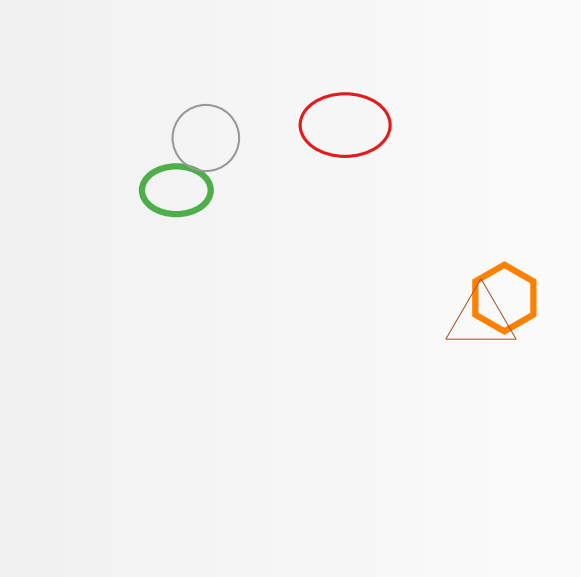[{"shape": "oval", "thickness": 1.5, "radius": 0.39, "center": [0.594, 0.783]}, {"shape": "oval", "thickness": 3, "radius": 0.3, "center": [0.303, 0.67]}, {"shape": "hexagon", "thickness": 3, "radius": 0.29, "center": [0.868, 0.483]}, {"shape": "triangle", "thickness": 0.5, "radius": 0.35, "center": [0.827, 0.447]}, {"shape": "circle", "thickness": 1, "radius": 0.29, "center": [0.354, 0.76]}]